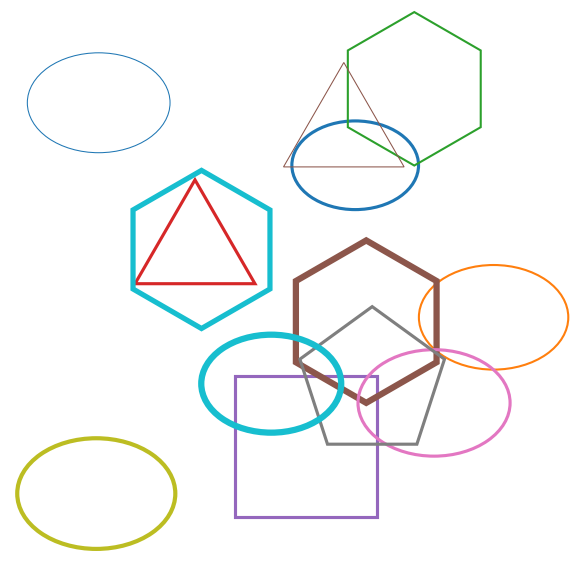[{"shape": "oval", "thickness": 0.5, "radius": 0.62, "center": [0.171, 0.821]}, {"shape": "oval", "thickness": 1.5, "radius": 0.55, "center": [0.615, 0.713]}, {"shape": "oval", "thickness": 1, "radius": 0.65, "center": [0.855, 0.45]}, {"shape": "hexagon", "thickness": 1, "radius": 0.66, "center": [0.717, 0.845]}, {"shape": "triangle", "thickness": 1.5, "radius": 0.6, "center": [0.338, 0.568]}, {"shape": "square", "thickness": 1.5, "radius": 0.61, "center": [0.53, 0.226]}, {"shape": "hexagon", "thickness": 3, "radius": 0.7, "center": [0.634, 0.442]}, {"shape": "triangle", "thickness": 0.5, "radius": 0.6, "center": [0.595, 0.77]}, {"shape": "oval", "thickness": 1.5, "radius": 0.66, "center": [0.752, 0.301]}, {"shape": "pentagon", "thickness": 1.5, "radius": 0.66, "center": [0.644, 0.336]}, {"shape": "oval", "thickness": 2, "radius": 0.68, "center": [0.167, 0.144]}, {"shape": "oval", "thickness": 3, "radius": 0.61, "center": [0.47, 0.335]}, {"shape": "hexagon", "thickness": 2.5, "radius": 0.68, "center": [0.349, 0.567]}]